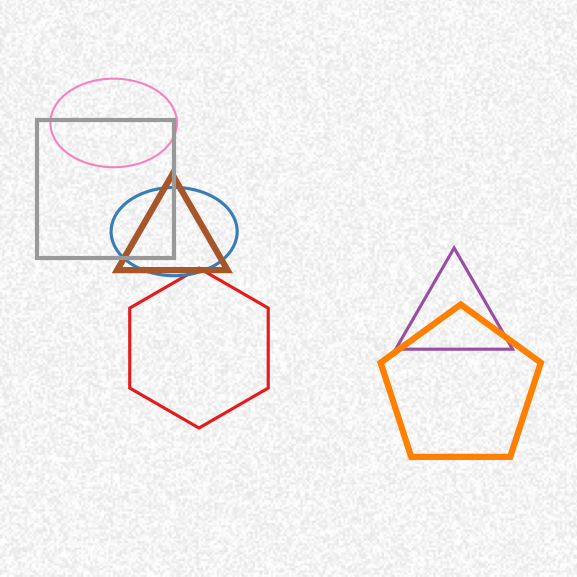[{"shape": "hexagon", "thickness": 1.5, "radius": 0.69, "center": [0.345, 0.396]}, {"shape": "oval", "thickness": 1.5, "radius": 0.55, "center": [0.302, 0.598]}, {"shape": "triangle", "thickness": 1.5, "radius": 0.58, "center": [0.786, 0.453]}, {"shape": "pentagon", "thickness": 3, "radius": 0.73, "center": [0.798, 0.326]}, {"shape": "triangle", "thickness": 3, "radius": 0.55, "center": [0.298, 0.587]}, {"shape": "oval", "thickness": 1, "radius": 0.55, "center": [0.197, 0.786]}, {"shape": "square", "thickness": 2, "radius": 0.6, "center": [0.183, 0.671]}]